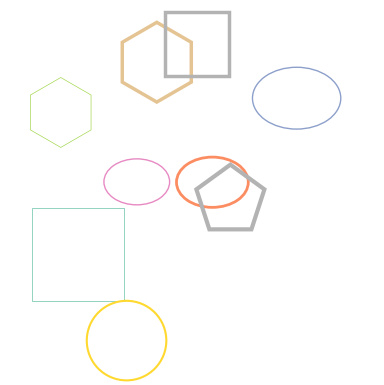[{"shape": "square", "thickness": 0.5, "radius": 0.6, "center": [0.203, 0.339]}, {"shape": "oval", "thickness": 2, "radius": 0.47, "center": [0.552, 0.527]}, {"shape": "oval", "thickness": 1, "radius": 0.57, "center": [0.77, 0.745]}, {"shape": "oval", "thickness": 1, "radius": 0.43, "center": [0.355, 0.528]}, {"shape": "hexagon", "thickness": 0.5, "radius": 0.45, "center": [0.158, 0.708]}, {"shape": "circle", "thickness": 1.5, "radius": 0.52, "center": [0.329, 0.115]}, {"shape": "hexagon", "thickness": 2.5, "radius": 0.52, "center": [0.407, 0.838]}, {"shape": "pentagon", "thickness": 3, "radius": 0.46, "center": [0.598, 0.479]}, {"shape": "square", "thickness": 2.5, "radius": 0.42, "center": [0.511, 0.886]}]